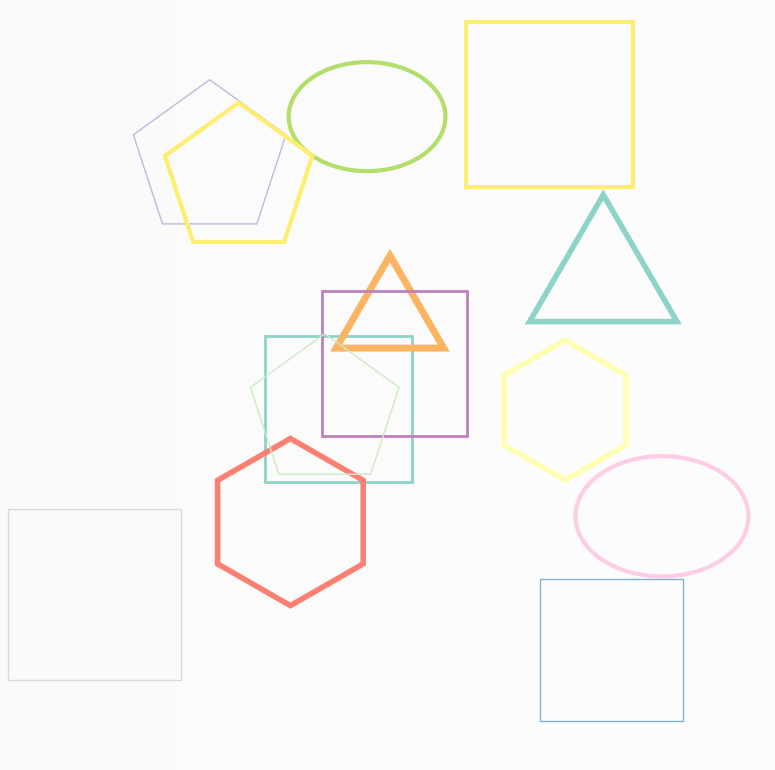[{"shape": "triangle", "thickness": 2, "radius": 0.55, "center": [0.778, 0.637]}, {"shape": "square", "thickness": 1, "radius": 0.47, "center": [0.437, 0.468]}, {"shape": "hexagon", "thickness": 2, "radius": 0.45, "center": [0.729, 0.467]}, {"shape": "pentagon", "thickness": 0.5, "radius": 0.52, "center": [0.271, 0.793]}, {"shape": "hexagon", "thickness": 2, "radius": 0.54, "center": [0.375, 0.322]}, {"shape": "square", "thickness": 0.5, "radius": 0.46, "center": [0.79, 0.156]}, {"shape": "triangle", "thickness": 2.5, "radius": 0.4, "center": [0.503, 0.588]}, {"shape": "oval", "thickness": 1.5, "radius": 0.51, "center": [0.474, 0.849]}, {"shape": "oval", "thickness": 1.5, "radius": 0.56, "center": [0.854, 0.33]}, {"shape": "square", "thickness": 0.5, "radius": 0.56, "center": [0.122, 0.228]}, {"shape": "square", "thickness": 1, "radius": 0.47, "center": [0.509, 0.528]}, {"shape": "pentagon", "thickness": 0.5, "radius": 0.5, "center": [0.419, 0.466]}, {"shape": "pentagon", "thickness": 1.5, "radius": 0.5, "center": [0.308, 0.767]}, {"shape": "square", "thickness": 1.5, "radius": 0.54, "center": [0.709, 0.864]}]